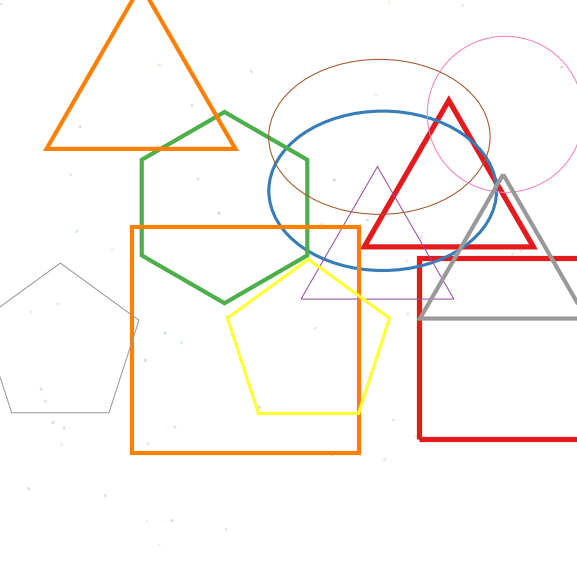[{"shape": "square", "thickness": 2.5, "radius": 0.79, "center": [0.882, 0.396]}, {"shape": "triangle", "thickness": 2.5, "radius": 0.85, "center": [0.777, 0.656]}, {"shape": "oval", "thickness": 1.5, "radius": 0.99, "center": [0.663, 0.669]}, {"shape": "hexagon", "thickness": 2, "radius": 0.83, "center": [0.389, 0.64]}, {"shape": "triangle", "thickness": 0.5, "radius": 0.76, "center": [0.654, 0.558]}, {"shape": "triangle", "thickness": 2, "radius": 0.94, "center": [0.244, 0.836]}, {"shape": "square", "thickness": 2, "radius": 0.98, "center": [0.425, 0.41]}, {"shape": "pentagon", "thickness": 1.5, "radius": 0.74, "center": [0.534, 0.403]}, {"shape": "oval", "thickness": 0.5, "radius": 0.96, "center": [0.657, 0.762]}, {"shape": "circle", "thickness": 0.5, "radius": 0.68, "center": [0.875, 0.801]}, {"shape": "pentagon", "thickness": 0.5, "radius": 0.72, "center": [0.104, 0.4]}, {"shape": "triangle", "thickness": 2, "radius": 0.83, "center": [0.871, 0.531]}]